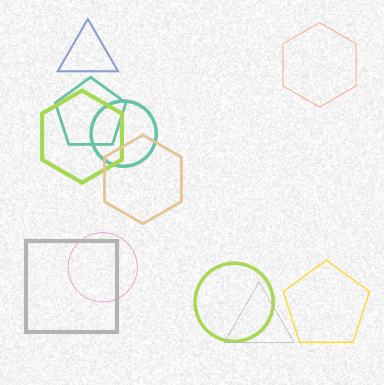[{"shape": "pentagon", "thickness": 2, "radius": 0.48, "center": [0.235, 0.703]}, {"shape": "circle", "thickness": 2.5, "radius": 0.42, "center": [0.321, 0.653]}, {"shape": "hexagon", "thickness": 0.5, "radius": 0.55, "center": [0.83, 0.832]}, {"shape": "triangle", "thickness": 1.5, "radius": 0.45, "center": [0.228, 0.86]}, {"shape": "circle", "thickness": 0.5, "radius": 0.45, "center": [0.267, 0.306]}, {"shape": "hexagon", "thickness": 3, "radius": 0.6, "center": [0.213, 0.645]}, {"shape": "circle", "thickness": 2.5, "radius": 0.51, "center": [0.608, 0.215]}, {"shape": "pentagon", "thickness": 1, "radius": 0.59, "center": [0.848, 0.206]}, {"shape": "hexagon", "thickness": 2, "radius": 0.58, "center": [0.371, 0.534]}, {"shape": "triangle", "thickness": 0.5, "radius": 0.53, "center": [0.673, 0.162]}, {"shape": "square", "thickness": 3, "radius": 0.59, "center": [0.185, 0.256]}]